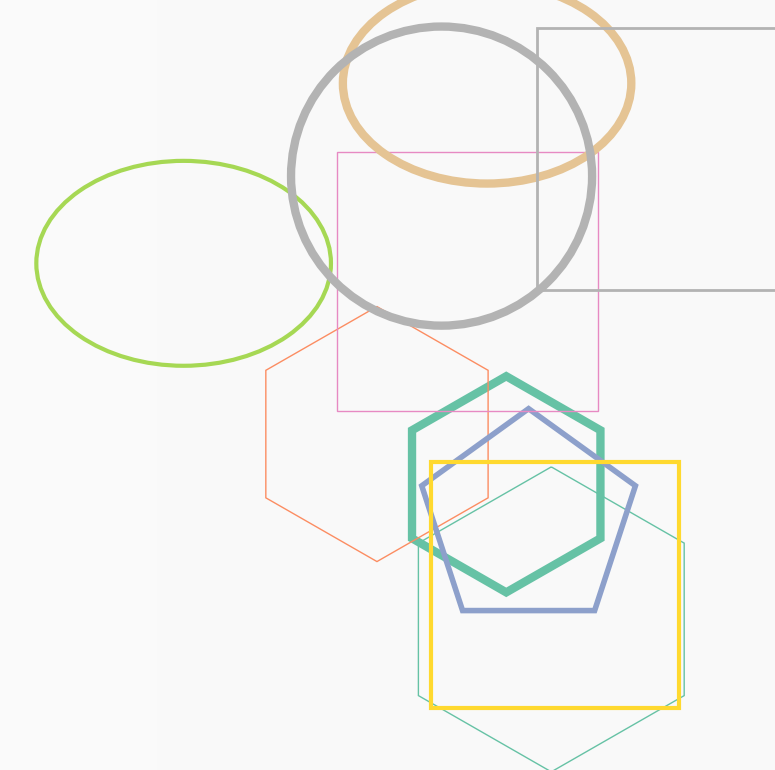[{"shape": "hexagon", "thickness": 3, "radius": 0.7, "center": [0.653, 0.371]}, {"shape": "hexagon", "thickness": 0.5, "radius": 0.99, "center": [0.711, 0.196]}, {"shape": "hexagon", "thickness": 0.5, "radius": 0.83, "center": [0.486, 0.436]}, {"shape": "pentagon", "thickness": 2, "radius": 0.72, "center": [0.682, 0.324]}, {"shape": "square", "thickness": 0.5, "radius": 0.84, "center": [0.603, 0.634]}, {"shape": "oval", "thickness": 1.5, "radius": 0.95, "center": [0.237, 0.658]}, {"shape": "square", "thickness": 1.5, "radius": 0.8, "center": [0.717, 0.241]}, {"shape": "oval", "thickness": 3, "radius": 0.93, "center": [0.629, 0.892]}, {"shape": "square", "thickness": 1, "radius": 0.85, "center": [0.863, 0.793]}, {"shape": "circle", "thickness": 3, "radius": 0.97, "center": [0.57, 0.771]}]